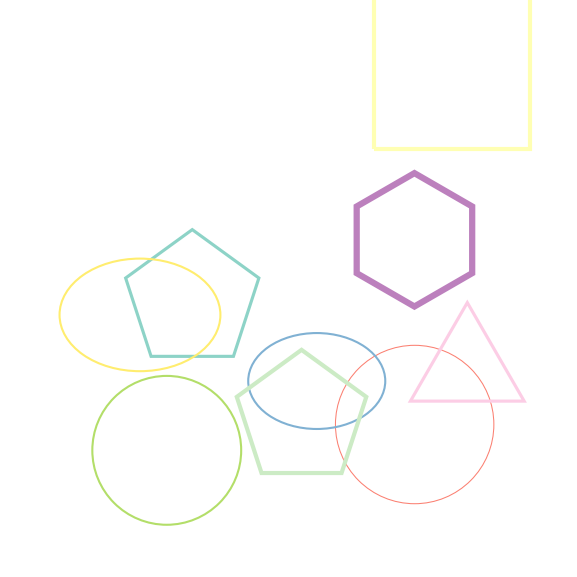[{"shape": "pentagon", "thickness": 1.5, "radius": 0.61, "center": [0.333, 0.48]}, {"shape": "square", "thickness": 2, "radius": 0.67, "center": [0.782, 0.876]}, {"shape": "circle", "thickness": 0.5, "radius": 0.69, "center": [0.718, 0.264]}, {"shape": "oval", "thickness": 1, "radius": 0.59, "center": [0.548, 0.339]}, {"shape": "circle", "thickness": 1, "radius": 0.64, "center": [0.289, 0.219]}, {"shape": "triangle", "thickness": 1.5, "radius": 0.57, "center": [0.809, 0.361]}, {"shape": "hexagon", "thickness": 3, "radius": 0.58, "center": [0.718, 0.584]}, {"shape": "pentagon", "thickness": 2, "radius": 0.59, "center": [0.522, 0.275]}, {"shape": "oval", "thickness": 1, "radius": 0.7, "center": [0.242, 0.454]}]